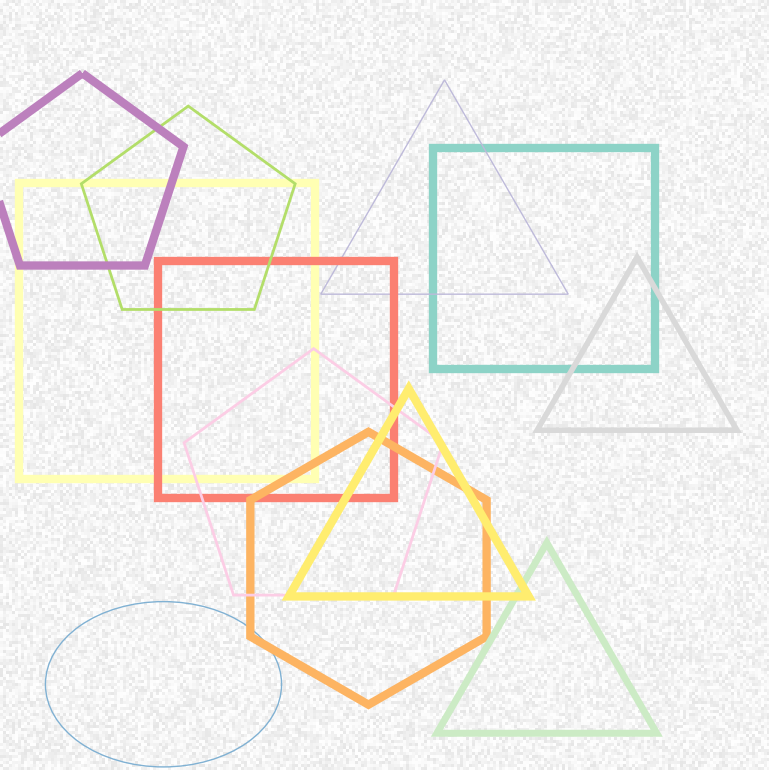[{"shape": "square", "thickness": 3, "radius": 0.72, "center": [0.707, 0.664]}, {"shape": "square", "thickness": 3, "radius": 0.96, "center": [0.217, 0.57]}, {"shape": "triangle", "thickness": 0.5, "radius": 0.93, "center": [0.577, 0.711]}, {"shape": "square", "thickness": 3, "radius": 0.77, "center": [0.359, 0.507]}, {"shape": "oval", "thickness": 0.5, "radius": 0.77, "center": [0.212, 0.111]}, {"shape": "hexagon", "thickness": 3, "radius": 0.89, "center": [0.479, 0.262]}, {"shape": "pentagon", "thickness": 1, "radius": 0.73, "center": [0.244, 0.716]}, {"shape": "pentagon", "thickness": 1, "radius": 0.88, "center": [0.407, 0.37]}, {"shape": "triangle", "thickness": 2, "radius": 0.75, "center": [0.827, 0.516]}, {"shape": "pentagon", "thickness": 3, "radius": 0.69, "center": [0.107, 0.767]}, {"shape": "triangle", "thickness": 2.5, "radius": 0.82, "center": [0.71, 0.13]}, {"shape": "triangle", "thickness": 3, "radius": 0.9, "center": [0.531, 0.315]}]